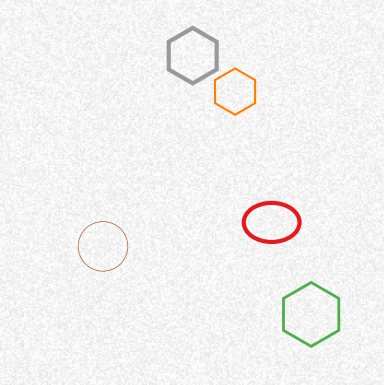[{"shape": "oval", "thickness": 3, "radius": 0.36, "center": [0.706, 0.422]}, {"shape": "hexagon", "thickness": 2, "radius": 0.42, "center": [0.808, 0.183]}, {"shape": "hexagon", "thickness": 1.5, "radius": 0.3, "center": [0.611, 0.762]}, {"shape": "circle", "thickness": 0.5, "radius": 0.32, "center": [0.268, 0.36]}, {"shape": "hexagon", "thickness": 3, "radius": 0.36, "center": [0.501, 0.855]}]